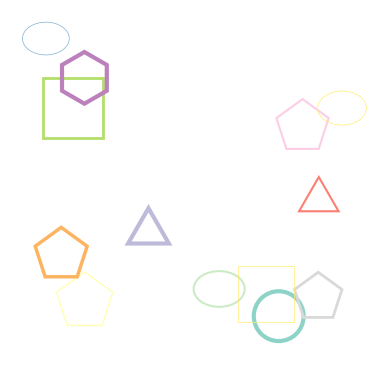[{"shape": "circle", "thickness": 3, "radius": 0.32, "center": [0.724, 0.179]}, {"shape": "pentagon", "thickness": 1, "radius": 0.38, "center": [0.22, 0.217]}, {"shape": "triangle", "thickness": 3, "radius": 0.31, "center": [0.386, 0.398]}, {"shape": "triangle", "thickness": 1.5, "radius": 0.3, "center": [0.828, 0.481]}, {"shape": "oval", "thickness": 0.5, "radius": 0.3, "center": [0.119, 0.9]}, {"shape": "pentagon", "thickness": 2.5, "radius": 0.35, "center": [0.159, 0.338]}, {"shape": "square", "thickness": 2, "radius": 0.39, "center": [0.19, 0.719]}, {"shape": "pentagon", "thickness": 1.5, "radius": 0.36, "center": [0.786, 0.671]}, {"shape": "pentagon", "thickness": 2, "radius": 0.32, "center": [0.827, 0.228]}, {"shape": "hexagon", "thickness": 3, "radius": 0.34, "center": [0.219, 0.798]}, {"shape": "oval", "thickness": 1.5, "radius": 0.33, "center": [0.569, 0.249]}, {"shape": "oval", "thickness": 0.5, "radius": 0.32, "center": [0.888, 0.719]}, {"shape": "square", "thickness": 0.5, "radius": 0.36, "center": [0.69, 0.236]}]